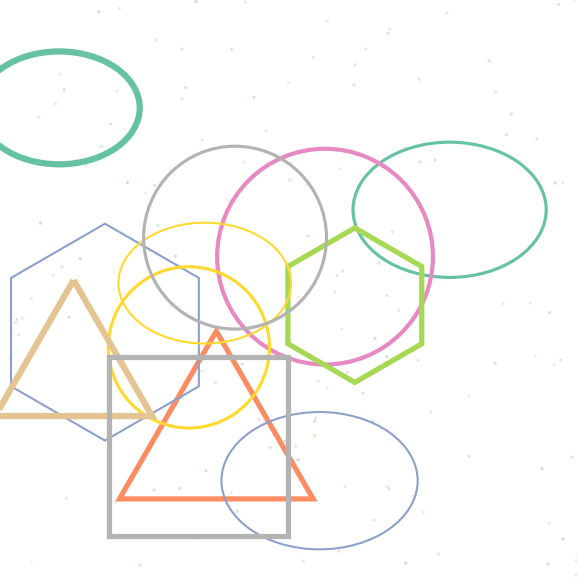[{"shape": "oval", "thickness": 3, "radius": 0.7, "center": [0.102, 0.812]}, {"shape": "oval", "thickness": 1.5, "radius": 0.84, "center": [0.779, 0.636]}, {"shape": "triangle", "thickness": 2.5, "radius": 0.97, "center": [0.375, 0.232]}, {"shape": "hexagon", "thickness": 1, "radius": 0.94, "center": [0.182, 0.424]}, {"shape": "oval", "thickness": 1, "radius": 0.85, "center": [0.553, 0.167]}, {"shape": "circle", "thickness": 2, "radius": 0.93, "center": [0.563, 0.555]}, {"shape": "hexagon", "thickness": 2.5, "radius": 0.67, "center": [0.614, 0.471]}, {"shape": "circle", "thickness": 1.5, "radius": 0.7, "center": [0.327, 0.398]}, {"shape": "oval", "thickness": 1, "radius": 0.75, "center": [0.354, 0.509]}, {"shape": "triangle", "thickness": 3, "radius": 0.78, "center": [0.127, 0.357]}, {"shape": "square", "thickness": 2.5, "radius": 0.78, "center": [0.344, 0.226]}, {"shape": "circle", "thickness": 1.5, "radius": 0.79, "center": [0.407, 0.588]}]